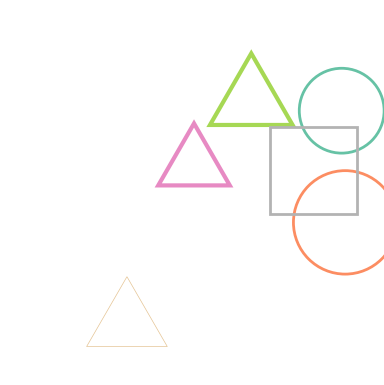[{"shape": "circle", "thickness": 2, "radius": 0.55, "center": [0.888, 0.712]}, {"shape": "circle", "thickness": 2, "radius": 0.67, "center": [0.897, 0.422]}, {"shape": "triangle", "thickness": 3, "radius": 0.54, "center": [0.504, 0.572]}, {"shape": "triangle", "thickness": 3, "radius": 0.62, "center": [0.653, 0.737]}, {"shape": "triangle", "thickness": 0.5, "radius": 0.6, "center": [0.33, 0.16]}, {"shape": "square", "thickness": 2, "radius": 0.57, "center": [0.815, 0.557]}]